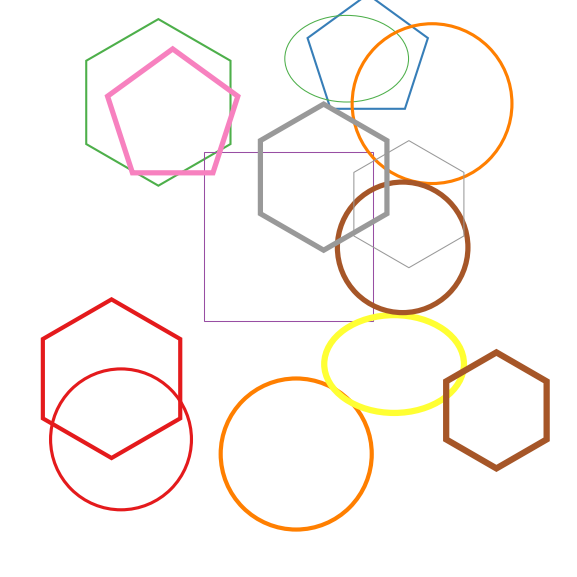[{"shape": "circle", "thickness": 1.5, "radius": 0.61, "center": [0.21, 0.238]}, {"shape": "hexagon", "thickness": 2, "radius": 0.69, "center": [0.193, 0.343]}, {"shape": "pentagon", "thickness": 1, "radius": 0.55, "center": [0.637, 0.899]}, {"shape": "hexagon", "thickness": 1, "radius": 0.72, "center": [0.274, 0.822]}, {"shape": "oval", "thickness": 0.5, "radius": 0.54, "center": [0.6, 0.897]}, {"shape": "square", "thickness": 0.5, "radius": 0.73, "center": [0.5, 0.589]}, {"shape": "circle", "thickness": 1.5, "radius": 0.69, "center": [0.748, 0.82]}, {"shape": "circle", "thickness": 2, "radius": 0.65, "center": [0.513, 0.213]}, {"shape": "oval", "thickness": 3, "radius": 0.6, "center": [0.682, 0.369]}, {"shape": "hexagon", "thickness": 3, "radius": 0.5, "center": [0.86, 0.288]}, {"shape": "circle", "thickness": 2.5, "radius": 0.57, "center": [0.697, 0.571]}, {"shape": "pentagon", "thickness": 2.5, "radius": 0.59, "center": [0.299, 0.796]}, {"shape": "hexagon", "thickness": 0.5, "radius": 0.55, "center": [0.708, 0.646]}, {"shape": "hexagon", "thickness": 2.5, "radius": 0.63, "center": [0.56, 0.692]}]